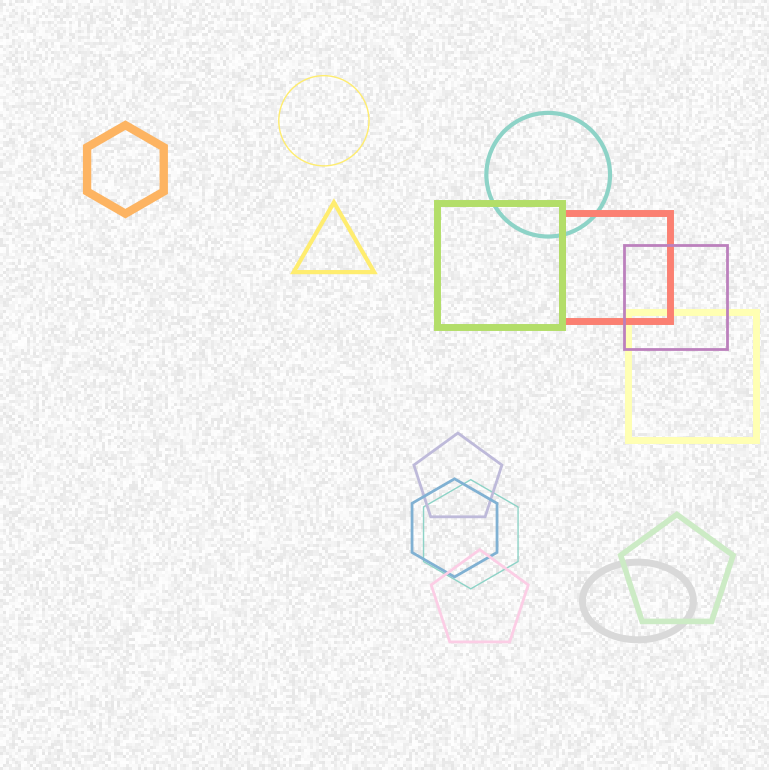[{"shape": "circle", "thickness": 1.5, "radius": 0.4, "center": [0.712, 0.773]}, {"shape": "hexagon", "thickness": 0.5, "radius": 0.35, "center": [0.611, 0.306]}, {"shape": "square", "thickness": 2.5, "radius": 0.41, "center": [0.899, 0.511]}, {"shape": "pentagon", "thickness": 1, "radius": 0.3, "center": [0.595, 0.377]}, {"shape": "square", "thickness": 2.5, "radius": 0.35, "center": [0.8, 0.653]}, {"shape": "hexagon", "thickness": 1, "radius": 0.32, "center": [0.59, 0.314]}, {"shape": "hexagon", "thickness": 3, "radius": 0.29, "center": [0.163, 0.78]}, {"shape": "square", "thickness": 2.5, "radius": 0.41, "center": [0.649, 0.656]}, {"shape": "pentagon", "thickness": 1, "radius": 0.33, "center": [0.623, 0.22]}, {"shape": "oval", "thickness": 2.5, "radius": 0.36, "center": [0.828, 0.22]}, {"shape": "square", "thickness": 1, "radius": 0.34, "center": [0.877, 0.614]}, {"shape": "pentagon", "thickness": 2, "radius": 0.38, "center": [0.879, 0.255]}, {"shape": "circle", "thickness": 0.5, "radius": 0.29, "center": [0.421, 0.843]}, {"shape": "triangle", "thickness": 1.5, "radius": 0.3, "center": [0.434, 0.677]}]